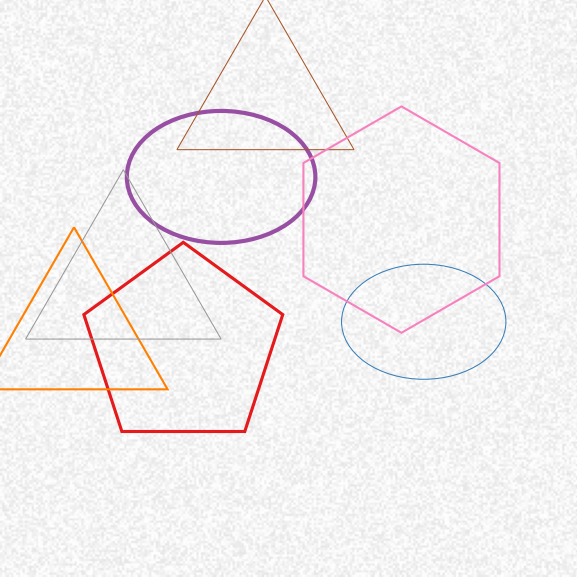[{"shape": "pentagon", "thickness": 1.5, "radius": 0.91, "center": [0.317, 0.398]}, {"shape": "oval", "thickness": 0.5, "radius": 0.71, "center": [0.734, 0.442]}, {"shape": "oval", "thickness": 2, "radius": 0.82, "center": [0.383, 0.693]}, {"shape": "triangle", "thickness": 1, "radius": 0.94, "center": [0.128, 0.419]}, {"shape": "triangle", "thickness": 0.5, "radius": 0.89, "center": [0.46, 0.829]}, {"shape": "hexagon", "thickness": 1, "radius": 0.98, "center": [0.695, 0.619]}, {"shape": "triangle", "thickness": 0.5, "radius": 0.98, "center": [0.214, 0.51]}]